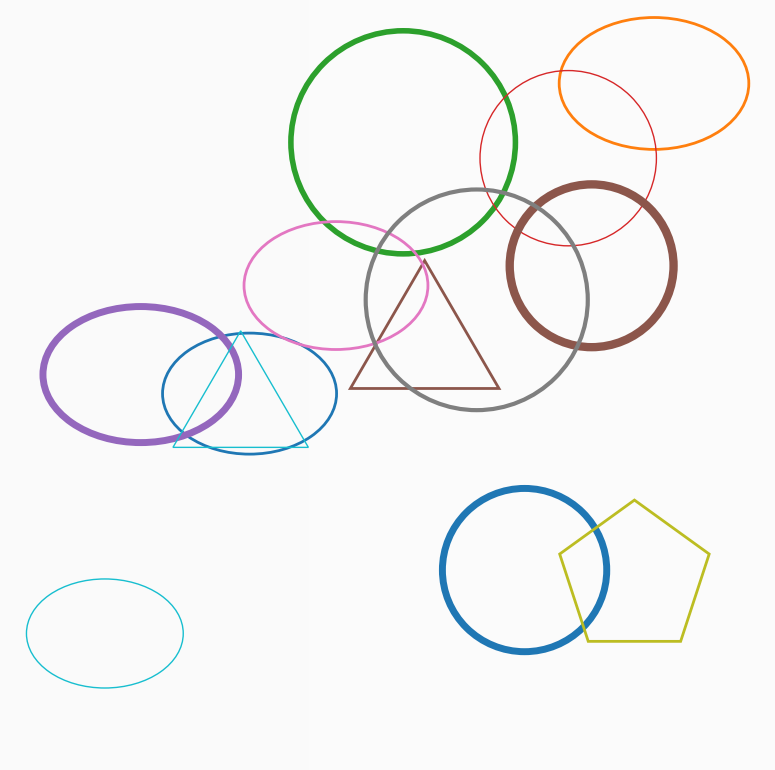[{"shape": "circle", "thickness": 2.5, "radius": 0.53, "center": [0.677, 0.26]}, {"shape": "oval", "thickness": 1, "radius": 0.56, "center": [0.322, 0.489]}, {"shape": "oval", "thickness": 1, "radius": 0.61, "center": [0.844, 0.892]}, {"shape": "circle", "thickness": 2, "radius": 0.72, "center": [0.52, 0.815]}, {"shape": "circle", "thickness": 0.5, "radius": 0.57, "center": [0.733, 0.795]}, {"shape": "oval", "thickness": 2.5, "radius": 0.63, "center": [0.182, 0.514]}, {"shape": "triangle", "thickness": 1, "radius": 0.55, "center": [0.548, 0.551]}, {"shape": "circle", "thickness": 3, "radius": 0.53, "center": [0.763, 0.655]}, {"shape": "oval", "thickness": 1, "radius": 0.59, "center": [0.434, 0.629]}, {"shape": "circle", "thickness": 1.5, "radius": 0.72, "center": [0.615, 0.611]}, {"shape": "pentagon", "thickness": 1, "radius": 0.51, "center": [0.819, 0.249]}, {"shape": "triangle", "thickness": 0.5, "radius": 0.5, "center": [0.311, 0.469]}, {"shape": "oval", "thickness": 0.5, "radius": 0.51, "center": [0.135, 0.177]}]